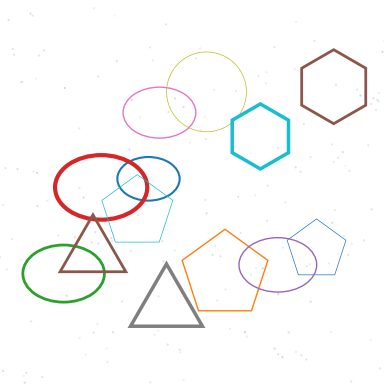[{"shape": "oval", "thickness": 1.5, "radius": 0.4, "center": [0.386, 0.536]}, {"shape": "pentagon", "thickness": 0.5, "radius": 0.4, "center": [0.822, 0.351]}, {"shape": "pentagon", "thickness": 1, "radius": 0.59, "center": [0.584, 0.287]}, {"shape": "oval", "thickness": 2, "radius": 0.53, "center": [0.165, 0.289]}, {"shape": "oval", "thickness": 3, "radius": 0.6, "center": [0.263, 0.513]}, {"shape": "oval", "thickness": 1, "radius": 0.5, "center": [0.722, 0.312]}, {"shape": "triangle", "thickness": 2, "radius": 0.49, "center": [0.241, 0.343]}, {"shape": "hexagon", "thickness": 2, "radius": 0.48, "center": [0.867, 0.775]}, {"shape": "oval", "thickness": 1, "radius": 0.47, "center": [0.414, 0.707]}, {"shape": "triangle", "thickness": 2.5, "radius": 0.54, "center": [0.432, 0.207]}, {"shape": "circle", "thickness": 0.5, "radius": 0.52, "center": [0.536, 0.761]}, {"shape": "hexagon", "thickness": 2.5, "radius": 0.42, "center": [0.676, 0.646]}, {"shape": "pentagon", "thickness": 0.5, "radius": 0.48, "center": [0.357, 0.45]}]